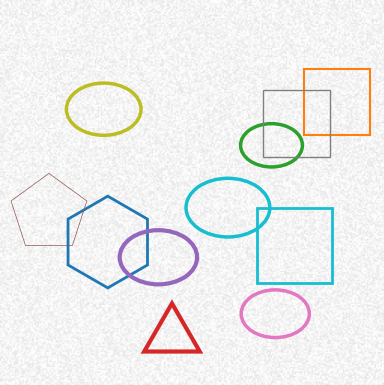[{"shape": "hexagon", "thickness": 2, "radius": 0.6, "center": [0.28, 0.371]}, {"shape": "square", "thickness": 1.5, "radius": 0.43, "center": [0.876, 0.734]}, {"shape": "oval", "thickness": 2.5, "radius": 0.4, "center": [0.705, 0.623]}, {"shape": "triangle", "thickness": 3, "radius": 0.42, "center": [0.447, 0.129]}, {"shape": "oval", "thickness": 3, "radius": 0.5, "center": [0.411, 0.332]}, {"shape": "pentagon", "thickness": 0.5, "radius": 0.52, "center": [0.127, 0.446]}, {"shape": "oval", "thickness": 2.5, "radius": 0.44, "center": [0.715, 0.185]}, {"shape": "square", "thickness": 1, "radius": 0.44, "center": [0.769, 0.68]}, {"shape": "oval", "thickness": 2.5, "radius": 0.48, "center": [0.269, 0.716]}, {"shape": "oval", "thickness": 2.5, "radius": 0.54, "center": [0.592, 0.461]}, {"shape": "square", "thickness": 2, "radius": 0.49, "center": [0.765, 0.361]}]